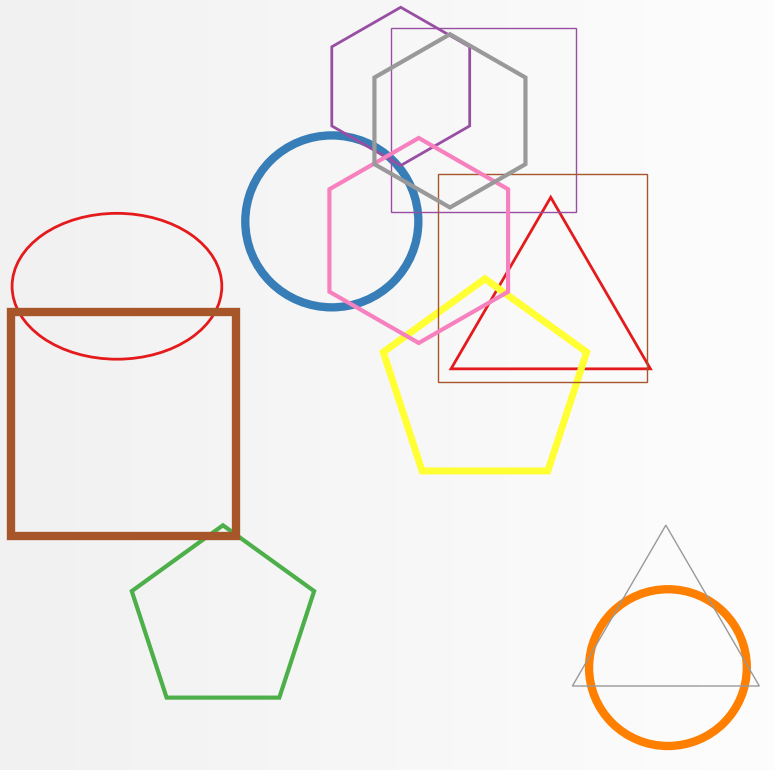[{"shape": "oval", "thickness": 1, "radius": 0.68, "center": [0.151, 0.628]}, {"shape": "triangle", "thickness": 1, "radius": 0.74, "center": [0.711, 0.595]}, {"shape": "circle", "thickness": 3, "radius": 0.56, "center": [0.428, 0.712]}, {"shape": "pentagon", "thickness": 1.5, "radius": 0.62, "center": [0.288, 0.194]}, {"shape": "hexagon", "thickness": 1, "radius": 0.51, "center": [0.517, 0.888]}, {"shape": "square", "thickness": 0.5, "radius": 0.59, "center": [0.624, 0.844]}, {"shape": "circle", "thickness": 3, "radius": 0.51, "center": [0.862, 0.133]}, {"shape": "pentagon", "thickness": 2.5, "radius": 0.69, "center": [0.626, 0.5]}, {"shape": "square", "thickness": 0.5, "radius": 0.68, "center": [0.7, 0.639]}, {"shape": "square", "thickness": 3, "radius": 0.73, "center": [0.16, 0.449]}, {"shape": "hexagon", "thickness": 1.5, "radius": 0.67, "center": [0.54, 0.688]}, {"shape": "hexagon", "thickness": 1.5, "radius": 0.56, "center": [0.581, 0.843]}, {"shape": "triangle", "thickness": 0.5, "radius": 0.7, "center": [0.859, 0.179]}]